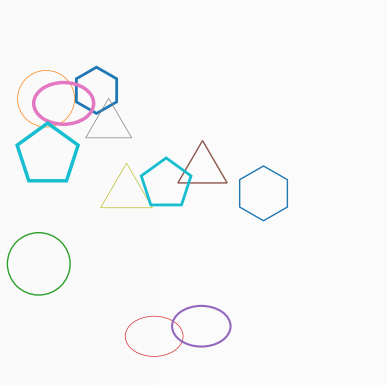[{"shape": "hexagon", "thickness": 1, "radius": 0.36, "center": [0.68, 0.498]}, {"shape": "hexagon", "thickness": 2, "radius": 0.3, "center": [0.249, 0.765]}, {"shape": "circle", "thickness": 0.5, "radius": 0.37, "center": [0.119, 0.744]}, {"shape": "circle", "thickness": 1, "radius": 0.4, "center": [0.1, 0.315]}, {"shape": "oval", "thickness": 0.5, "radius": 0.37, "center": [0.398, 0.126]}, {"shape": "oval", "thickness": 1.5, "radius": 0.38, "center": [0.52, 0.153]}, {"shape": "triangle", "thickness": 1, "radius": 0.37, "center": [0.523, 0.562]}, {"shape": "oval", "thickness": 2.5, "radius": 0.39, "center": [0.164, 0.731]}, {"shape": "triangle", "thickness": 0.5, "radius": 0.34, "center": [0.28, 0.676]}, {"shape": "triangle", "thickness": 0.5, "radius": 0.39, "center": [0.327, 0.499]}, {"shape": "pentagon", "thickness": 2.5, "radius": 0.41, "center": [0.123, 0.597]}, {"shape": "pentagon", "thickness": 2, "radius": 0.34, "center": [0.429, 0.522]}]